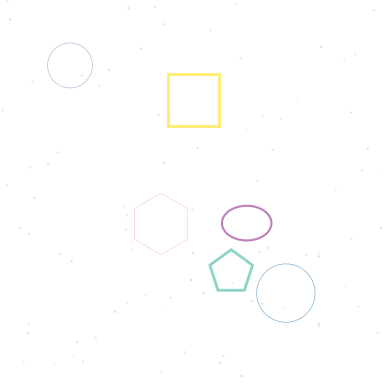[{"shape": "pentagon", "thickness": 2, "radius": 0.29, "center": [0.601, 0.293]}, {"shape": "circle", "thickness": 0.5, "radius": 0.29, "center": [0.182, 0.83]}, {"shape": "circle", "thickness": 0.5, "radius": 0.38, "center": [0.743, 0.239]}, {"shape": "hexagon", "thickness": 0.5, "radius": 0.4, "center": [0.418, 0.418]}, {"shape": "oval", "thickness": 1.5, "radius": 0.32, "center": [0.641, 0.42]}, {"shape": "square", "thickness": 2, "radius": 0.34, "center": [0.503, 0.74]}]